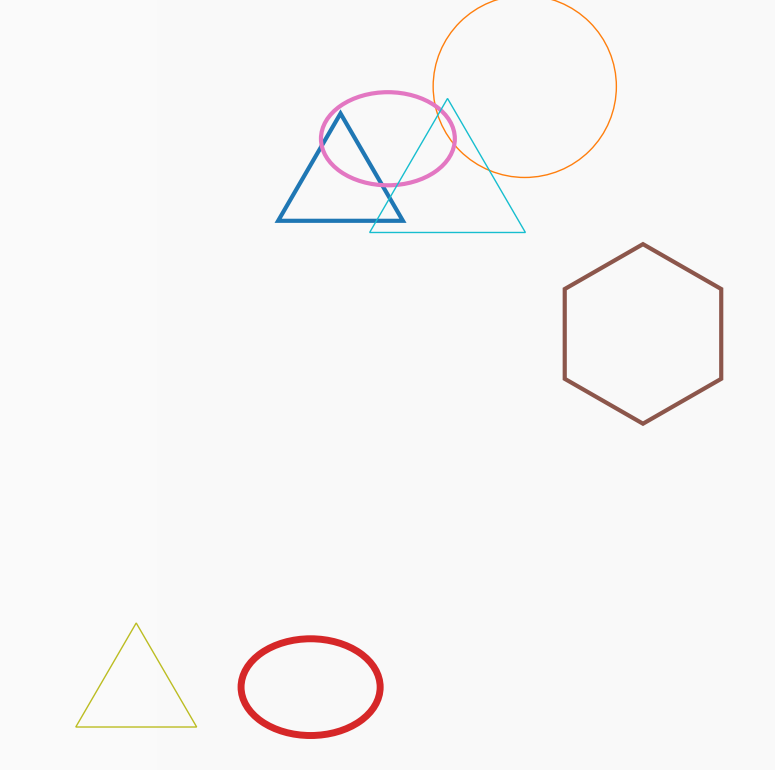[{"shape": "triangle", "thickness": 1.5, "radius": 0.46, "center": [0.439, 0.76]}, {"shape": "circle", "thickness": 0.5, "radius": 0.59, "center": [0.677, 0.888]}, {"shape": "oval", "thickness": 2.5, "radius": 0.45, "center": [0.401, 0.108]}, {"shape": "hexagon", "thickness": 1.5, "radius": 0.58, "center": [0.83, 0.566]}, {"shape": "oval", "thickness": 1.5, "radius": 0.43, "center": [0.501, 0.82]}, {"shape": "triangle", "thickness": 0.5, "radius": 0.45, "center": [0.176, 0.101]}, {"shape": "triangle", "thickness": 0.5, "radius": 0.58, "center": [0.577, 0.756]}]